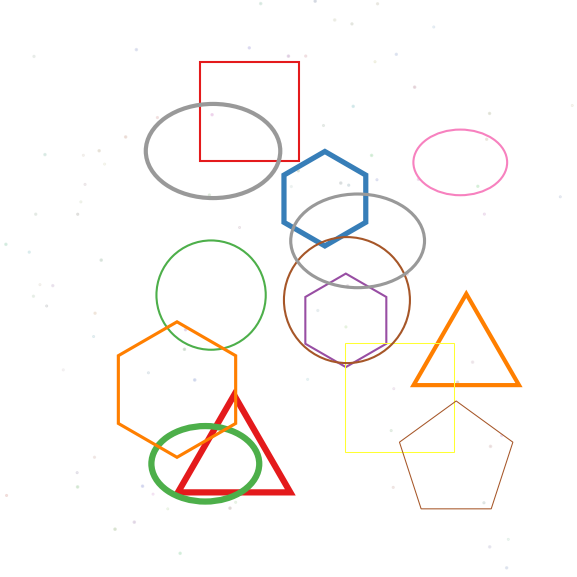[{"shape": "square", "thickness": 1, "radius": 0.43, "center": [0.432, 0.807]}, {"shape": "triangle", "thickness": 3, "radius": 0.56, "center": [0.405, 0.203]}, {"shape": "hexagon", "thickness": 2.5, "radius": 0.41, "center": [0.563, 0.655]}, {"shape": "oval", "thickness": 3, "radius": 0.47, "center": [0.356, 0.196]}, {"shape": "circle", "thickness": 1, "radius": 0.47, "center": [0.366, 0.488]}, {"shape": "hexagon", "thickness": 1, "radius": 0.4, "center": [0.599, 0.444]}, {"shape": "triangle", "thickness": 2, "radius": 0.53, "center": [0.807, 0.385]}, {"shape": "hexagon", "thickness": 1.5, "radius": 0.59, "center": [0.307, 0.325]}, {"shape": "square", "thickness": 0.5, "radius": 0.47, "center": [0.692, 0.31]}, {"shape": "circle", "thickness": 1, "radius": 0.55, "center": [0.601, 0.479]}, {"shape": "pentagon", "thickness": 0.5, "radius": 0.52, "center": [0.79, 0.202]}, {"shape": "oval", "thickness": 1, "radius": 0.41, "center": [0.797, 0.718]}, {"shape": "oval", "thickness": 1.5, "radius": 0.58, "center": [0.619, 0.582]}, {"shape": "oval", "thickness": 2, "radius": 0.58, "center": [0.369, 0.738]}]